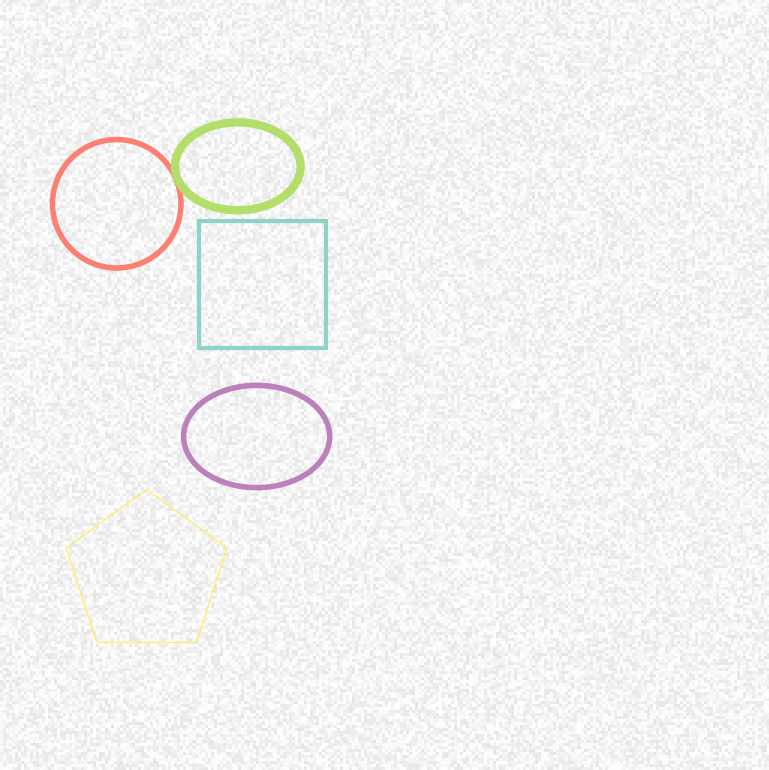[{"shape": "square", "thickness": 1.5, "radius": 0.41, "center": [0.341, 0.631]}, {"shape": "circle", "thickness": 2, "radius": 0.42, "center": [0.152, 0.735]}, {"shape": "oval", "thickness": 3, "radius": 0.41, "center": [0.309, 0.784]}, {"shape": "oval", "thickness": 2, "radius": 0.47, "center": [0.333, 0.433]}, {"shape": "pentagon", "thickness": 0.5, "radius": 0.55, "center": [0.19, 0.254]}]